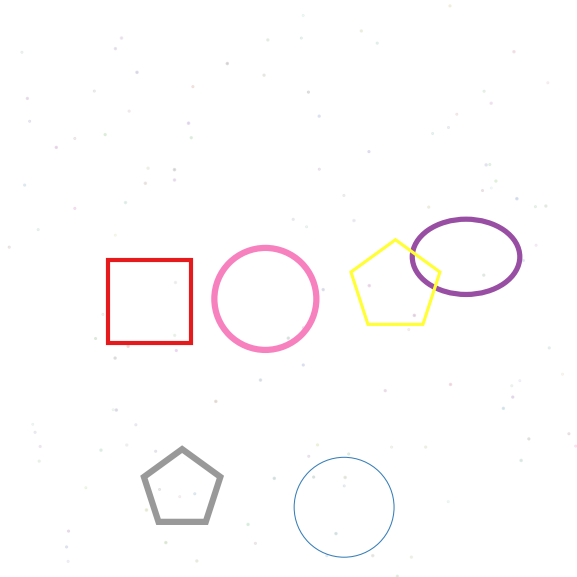[{"shape": "square", "thickness": 2, "radius": 0.36, "center": [0.26, 0.478]}, {"shape": "circle", "thickness": 0.5, "radius": 0.43, "center": [0.596, 0.121]}, {"shape": "oval", "thickness": 2.5, "radius": 0.47, "center": [0.807, 0.554]}, {"shape": "pentagon", "thickness": 1.5, "radius": 0.41, "center": [0.685, 0.503]}, {"shape": "circle", "thickness": 3, "radius": 0.44, "center": [0.46, 0.482]}, {"shape": "pentagon", "thickness": 3, "radius": 0.35, "center": [0.315, 0.152]}]